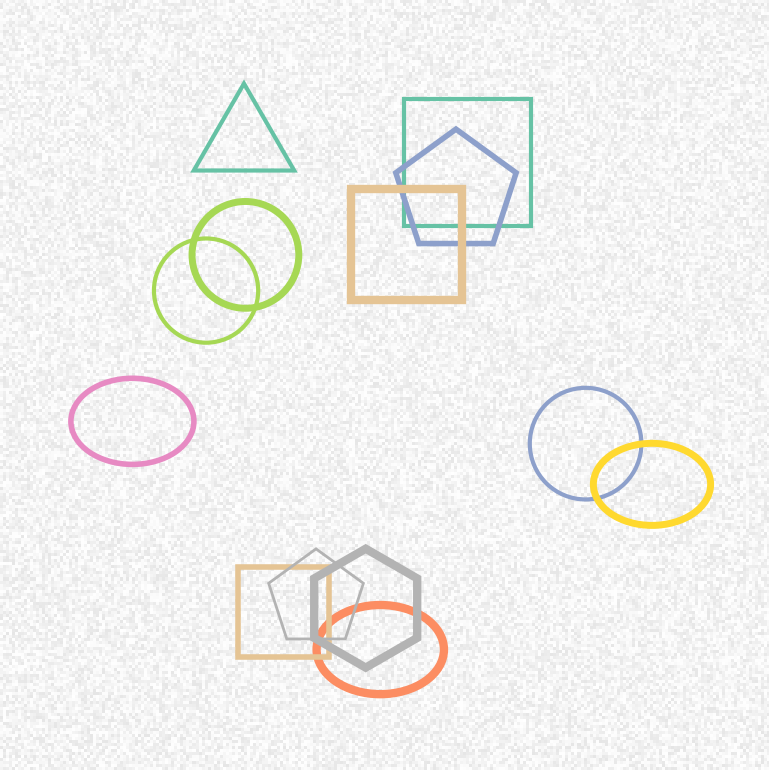[{"shape": "triangle", "thickness": 1.5, "radius": 0.38, "center": [0.317, 0.816]}, {"shape": "square", "thickness": 1.5, "radius": 0.41, "center": [0.607, 0.789]}, {"shape": "oval", "thickness": 3, "radius": 0.41, "center": [0.494, 0.156]}, {"shape": "circle", "thickness": 1.5, "radius": 0.36, "center": [0.761, 0.424]}, {"shape": "pentagon", "thickness": 2, "radius": 0.41, "center": [0.592, 0.75]}, {"shape": "oval", "thickness": 2, "radius": 0.4, "center": [0.172, 0.453]}, {"shape": "circle", "thickness": 1.5, "radius": 0.34, "center": [0.268, 0.623]}, {"shape": "circle", "thickness": 2.5, "radius": 0.35, "center": [0.319, 0.669]}, {"shape": "oval", "thickness": 2.5, "radius": 0.38, "center": [0.847, 0.371]}, {"shape": "square", "thickness": 3, "radius": 0.36, "center": [0.528, 0.683]}, {"shape": "square", "thickness": 2, "radius": 0.29, "center": [0.368, 0.205]}, {"shape": "hexagon", "thickness": 3, "radius": 0.39, "center": [0.475, 0.21]}, {"shape": "pentagon", "thickness": 1, "radius": 0.32, "center": [0.41, 0.223]}]